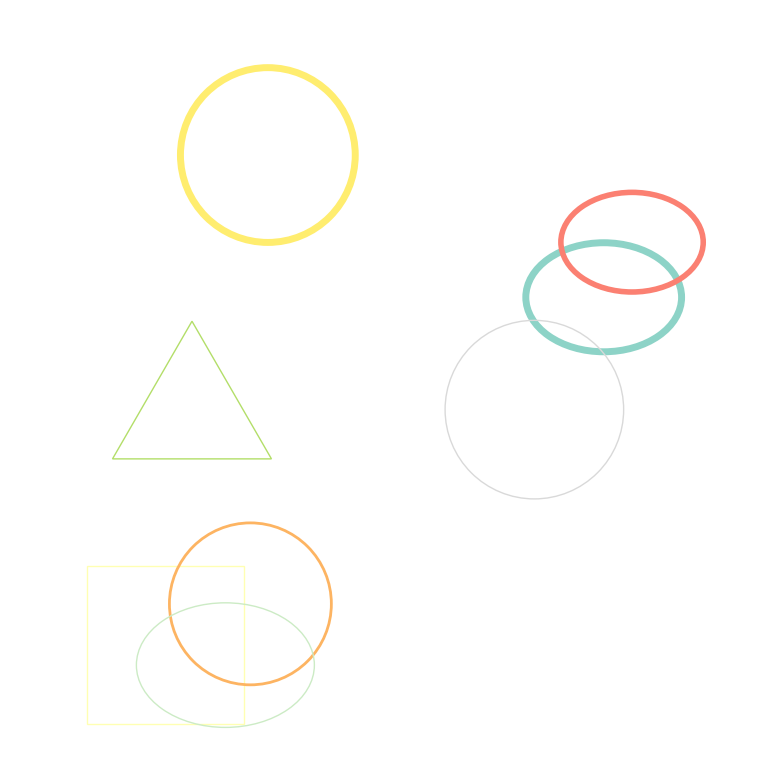[{"shape": "oval", "thickness": 2.5, "radius": 0.51, "center": [0.784, 0.614]}, {"shape": "square", "thickness": 0.5, "radius": 0.51, "center": [0.215, 0.162]}, {"shape": "oval", "thickness": 2, "radius": 0.46, "center": [0.821, 0.685]}, {"shape": "circle", "thickness": 1, "radius": 0.53, "center": [0.325, 0.216]}, {"shape": "triangle", "thickness": 0.5, "radius": 0.6, "center": [0.249, 0.464]}, {"shape": "circle", "thickness": 0.5, "radius": 0.58, "center": [0.694, 0.468]}, {"shape": "oval", "thickness": 0.5, "radius": 0.58, "center": [0.293, 0.136]}, {"shape": "circle", "thickness": 2.5, "radius": 0.57, "center": [0.348, 0.799]}]